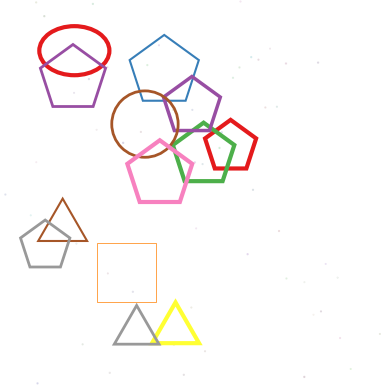[{"shape": "oval", "thickness": 3, "radius": 0.46, "center": [0.193, 0.868]}, {"shape": "pentagon", "thickness": 3, "radius": 0.35, "center": [0.599, 0.619]}, {"shape": "pentagon", "thickness": 1.5, "radius": 0.47, "center": [0.427, 0.815]}, {"shape": "pentagon", "thickness": 3, "radius": 0.42, "center": [0.529, 0.597]}, {"shape": "pentagon", "thickness": 2, "radius": 0.45, "center": [0.19, 0.795]}, {"shape": "pentagon", "thickness": 2.5, "radius": 0.39, "center": [0.498, 0.724]}, {"shape": "square", "thickness": 0.5, "radius": 0.38, "center": [0.329, 0.293]}, {"shape": "triangle", "thickness": 3, "radius": 0.35, "center": [0.456, 0.144]}, {"shape": "triangle", "thickness": 1.5, "radius": 0.37, "center": [0.163, 0.411]}, {"shape": "circle", "thickness": 2, "radius": 0.43, "center": [0.377, 0.678]}, {"shape": "pentagon", "thickness": 3, "radius": 0.44, "center": [0.415, 0.547]}, {"shape": "triangle", "thickness": 2, "radius": 0.34, "center": [0.355, 0.14]}, {"shape": "pentagon", "thickness": 2, "radius": 0.34, "center": [0.117, 0.361]}]